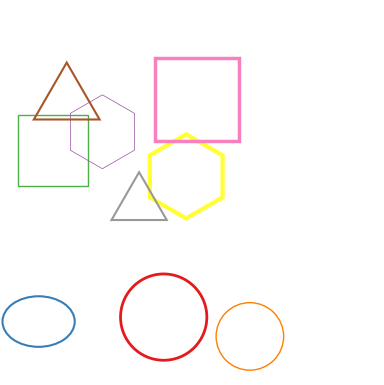[{"shape": "circle", "thickness": 2, "radius": 0.56, "center": [0.425, 0.176]}, {"shape": "oval", "thickness": 1.5, "radius": 0.47, "center": [0.1, 0.165]}, {"shape": "square", "thickness": 1, "radius": 0.46, "center": [0.137, 0.609]}, {"shape": "hexagon", "thickness": 0.5, "radius": 0.48, "center": [0.266, 0.658]}, {"shape": "circle", "thickness": 1, "radius": 0.44, "center": [0.649, 0.126]}, {"shape": "hexagon", "thickness": 3, "radius": 0.55, "center": [0.484, 0.542]}, {"shape": "triangle", "thickness": 1.5, "radius": 0.49, "center": [0.173, 0.739]}, {"shape": "square", "thickness": 2.5, "radius": 0.54, "center": [0.512, 0.743]}, {"shape": "triangle", "thickness": 1.5, "radius": 0.41, "center": [0.361, 0.47]}]